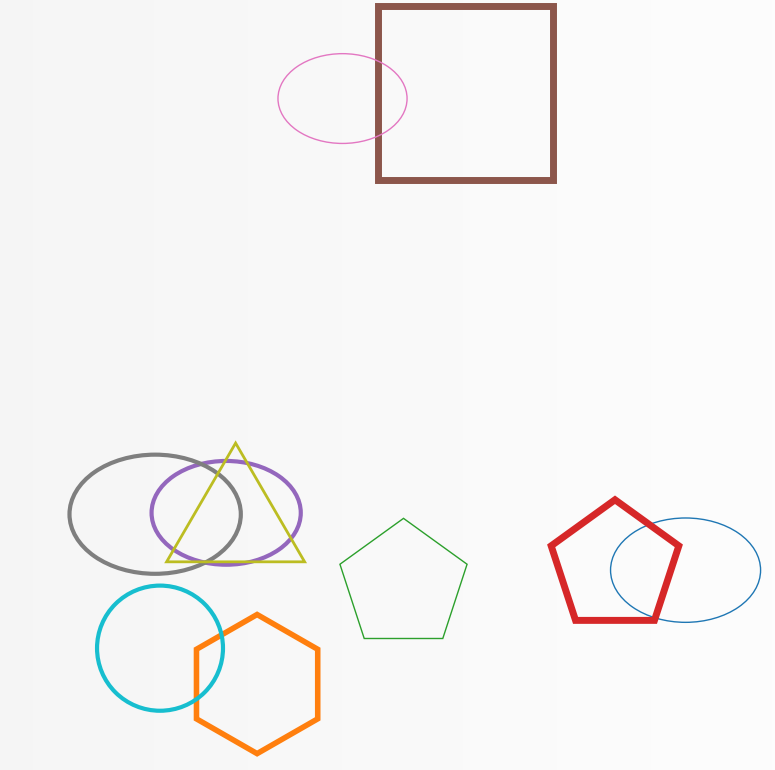[{"shape": "oval", "thickness": 0.5, "radius": 0.48, "center": [0.885, 0.26]}, {"shape": "hexagon", "thickness": 2, "radius": 0.45, "center": [0.332, 0.112]}, {"shape": "pentagon", "thickness": 0.5, "radius": 0.43, "center": [0.521, 0.241]}, {"shape": "pentagon", "thickness": 2.5, "radius": 0.43, "center": [0.794, 0.264]}, {"shape": "oval", "thickness": 1.5, "radius": 0.48, "center": [0.292, 0.334]}, {"shape": "square", "thickness": 2.5, "radius": 0.56, "center": [0.601, 0.879]}, {"shape": "oval", "thickness": 0.5, "radius": 0.42, "center": [0.442, 0.872]}, {"shape": "oval", "thickness": 1.5, "radius": 0.55, "center": [0.2, 0.332]}, {"shape": "triangle", "thickness": 1, "radius": 0.51, "center": [0.304, 0.322]}, {"shape": "circle", "thickness": 1.5, "radius": 0.41, "center": [0.206, 0.158]}]